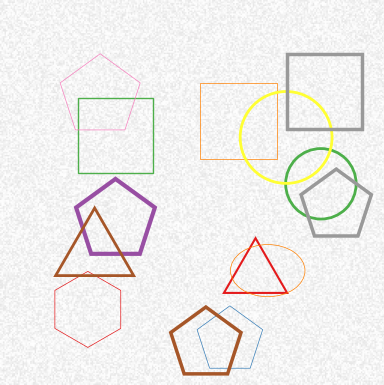[{"shape": "hexagon", "thickness": 0.5, "radius": 0.49, "center": [0.228, 0.196]}, {"shape": "triangle", "thickness": 1.5, "radius": 0.47, "center": [0.664, 0.287]}, {"shape": "pentagon", "thickness": 0.5, "radius": 0.45, "center": [0.597, 0.116]}, {"shape": "square", "thickness": 1, "radius": 0.49, "center": [0.301, 0.648]}, {"shape": "circle", "thickness": 2, "radius": 0.46, "center": [0.833, 0.523]}, {"shape": "pentagon", "thickness": 3, "radius": 0.54, "center": [0.3, 0.428]}, {"shape": "oval", "thickness": 0.5, "radius": 0.48, "center": [0.695, 0.297]}, {"shape": "square", "thickness": 0.5, "radius": 0.5, "center": [0.62, 0.686]}, {"shape": "circle", "thickness": 2, "radius": 0.6, "center": [0.743, 0.643]}, {"shape": "pentagon", "thickness": 2.5, "radius": 0.48, "center": [0.535, 0.107]}, {"shape": "triangle", "thickness": 2, "radius": 0.59, "center": [0.246, 0.343]}, {"shape": "pentagon", "thickness": 0.5, "radius": 0.55, "center": [0.26, 0.751]}, {"shape": "square", "thickness": 2.5, "radius": 0.49, "center": [0.842, 0.762]}, {"shape": "pentagon", "thickness": 2.5, "radius": 0.48, "center": [0.873, 0.465]}]